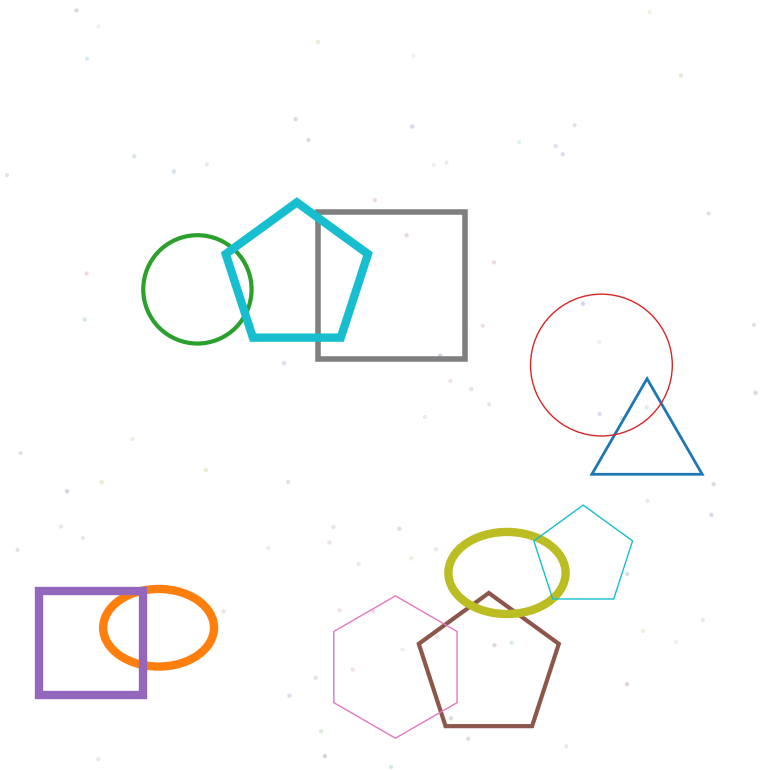[{"shape": "triangle", "thickness": 1, "radius": 0.41, "center": [0.84, 0.425]}, {"shape": "oval", "thickness": 3, "radius": 0.36, "center": [0.206, 0.185]}, {"shape": "circle", "thickness": 1.5, "radius": 0.35, "center": [0.256, 0.624]}, {"shape": "circle", "thickness": 0.5, "radius": 0.46, "center": [0.781, 0.526]}, {"shape": "square", "thickness": 3, "radius": 0.34, "center": [0.118, 0.165]}, {"shape": "pentagon", "thickness": 1.5, "radius": 0.48, "center": [0.635, 0.134]}, {"shape": "hexagon", "thickness": 0.5, "radius": 0.46, "center": [0.514, 0.134]}, {"shape": "square", "thickness": 2, "radius": 0.48, "center": [0.509, 0.629]}, {"shape": "oval", "thickness": 3, "radius": 0.38, "center": [0.658, 0.256]}, {"shape": "pentagon", "thickness": 0.5, "radius": 0.34, "center": [0.757, 0.277]}, {"shape": "pentagon", "thickness": 3, "radius": 0.49, "center": [0.386, 0.64]}]